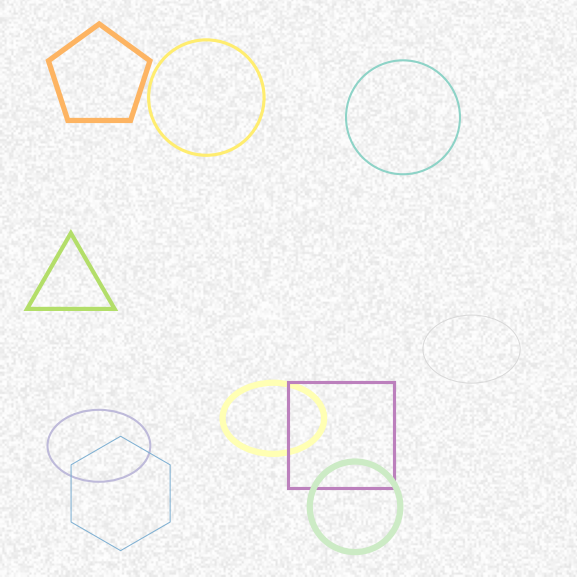[{"shape": "circle", "thickness": 1, "radius": 0.49, "center": [0.698, 0.796]}, {"shape": "oval", "thickness": 3, "radius": 0.44, "center": [0.473, 0.275]}, {"shape": "oval", "thickness": 1, "radius": 0.45, "center": [0.171, 0.227]}, {"shape": "hexagon", "thickness": 0.5, "radius": 0.5, "center": [0.209, 0.145]}, {"shape": "pentagon", "thickness": 2.5, "radius": 0.46, "center": [0.172, 0.865]}, {"shape": "triangle", "thickness": 2, "radius": 0.44, "center": [0.123, 0.508]}, {"shape": "oval", "thickness": 0.5, "radius": 0.42, "center": [0.817, 0.395]}, {"shape": "square", "thickness": 1.5, "radius": 0.46, "center": [0.59, 0.246]}, {"shape": "circle", "thickness": 3, "radius": 0.39, "center": [0.615, 0.122]}, {"shape": "circle", "thickness": 1.5, "radius": 0.5, "center": [0.357, 0.83]}]